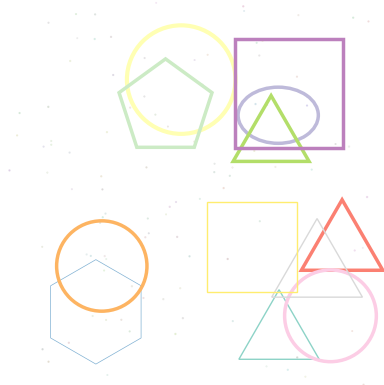[{"shape": "triangle", "thickness": 1, "radius": 0.6, "center": [0.725, 0.127]}, {"shape": "circle", "thickness": 3, "radius": 0.7, "center": [0.471, 0.793]}, {"shape": "oval", "thickness": 2.5, "radius": 0.52, "center": [0.723, 0.701]}, {"shape": "triangle", "thickness": 2.5, "radius": 0.61, "center": [0.889, 0.359]}, {"shape": "hexagon", "thickness": 0.5, "radius": 0.68, "center": [0.249, 0.19]}, {"shape": "circle", "thickness": 2.5, "radius": 0.59, "center": [0.264, 0.309]}, {"shape": "triangle", "thickness": 2.5, "radius": 0.57, "center": [0.704, 0.638]}, {"shape": "circle", "thickness": 2.5, "radius": 0.6, "center": [0.858, 0.18]}, {"shape": "triangle", "thickness": 1, "radius": 0.68, "center": [0.824, 0.296]}, {"shape": "square", "thickness": 2.5, "radius": 0.7, "center": [0.75, 0.757]}, {"shape": "pentagon", "thickness": 2.5, "radius": 0.63, "center": [0.43, 0.72]}, {"shape": "square", "thickness": 1, "radius": 0.58, "center": [0.654, 0.359]}]